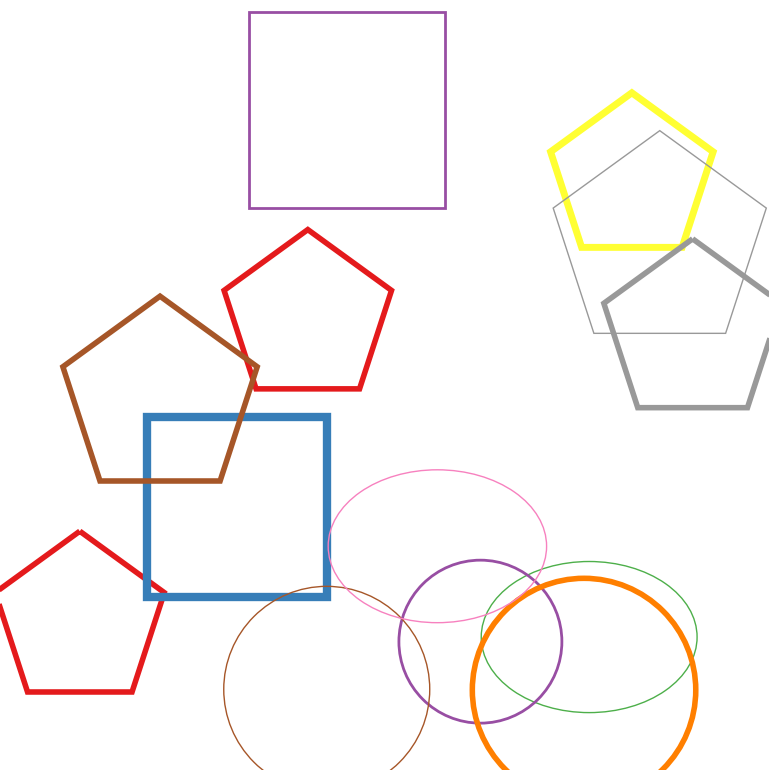[{"shape": "pentagon", "thickness": 2, "radius": 0.58, "center": [0.104, 0.195]}, {"shape": "pentagon", "thickness": 2, "radius": 0.57, "center": [0.4, 0.587]}, {"shape": "square", "thickness": 3, "radius": 0.59, "center": [0.308, 0.342]}, {"shape": "oval", "thickness": 0.5, "radius": 0.7, "center": [0.765, 0.173]}, {"shape": "square", "thickness": 1, "radius": 0.64, "center": [0.45, 0.858]}, {"shape": "circle", "thickness": 1, "radius": 0.53, "center": [0.624, 0.167]}, {"shape": "circle", "thickness": 2, "radius": 0.73, "center": [0.758, 0.104]}, {"shape": "pentagon", "thickness": 2.5, "radius": 0.55, "center": [0.821, 0.769]}, {"shape": "circle", "thickness": 0.5, "radius": 0.67, "center": [0.424, 0.105]}, {"shape": "pentagon", "thickness": 2, "radius": 0.66, "center": [0.208, 0.483]}, {"shape": "oval", "thickness": 0.5, "radius": 0.71, "center": [0.568, 0.291]}, {"shape": "pentagon", "thickness": 2, "radius": 0.61, "center": [0.899, 0.569]}, {"shape": "pentagon", "thickness": 0.5, "radius": 0.73, "center": [0.857, 0.685]}]